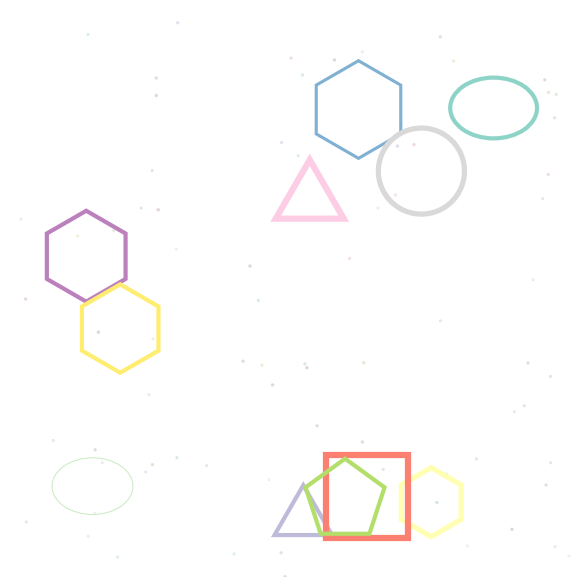[{"shape": "oval", "thickness": 2, "radius": 0.38, "center": [0.855, 0.812]}, {"shape": "hexagon", "thickness": 2.5, "radius": 0.3, "center": [0.747, 0.13]}, {"shape": "triangle", "thickness": 2, "radius": 0.29, "center": [0.525, 0.101]}, {"shape": "square", "thickness": 3, "radius": 0.36, "center": [0.636, 0.139]}, {"shape": "hexagon", "thickness": 1.5, "radius": 0.42, "center": [0.621, 0.809]}, {"shape": "pentagon", "thickness": 2, "radius": 0.36, "center": [0.597, 0.133]}, {"shape": "triangle", "thickness": 3, "radius": 0.34, "center": [0.536, 0.654]}, {"shape": "circle", "thickness": 2.5, "radius": 0.37, "center": [0.73, 0.703]}, {"shape": "hexagon", "thickness": 2, "radius": 0.39, "center": [0.149, 0.555]}, {"shape": "oval", "thickness": 0.5, "radius": 0.35, "center": [0.16, 0.157]}, {"shape": "hexagon", "thickness": 2, "radius": 0.38, "center": [0.208, 0.43]}]